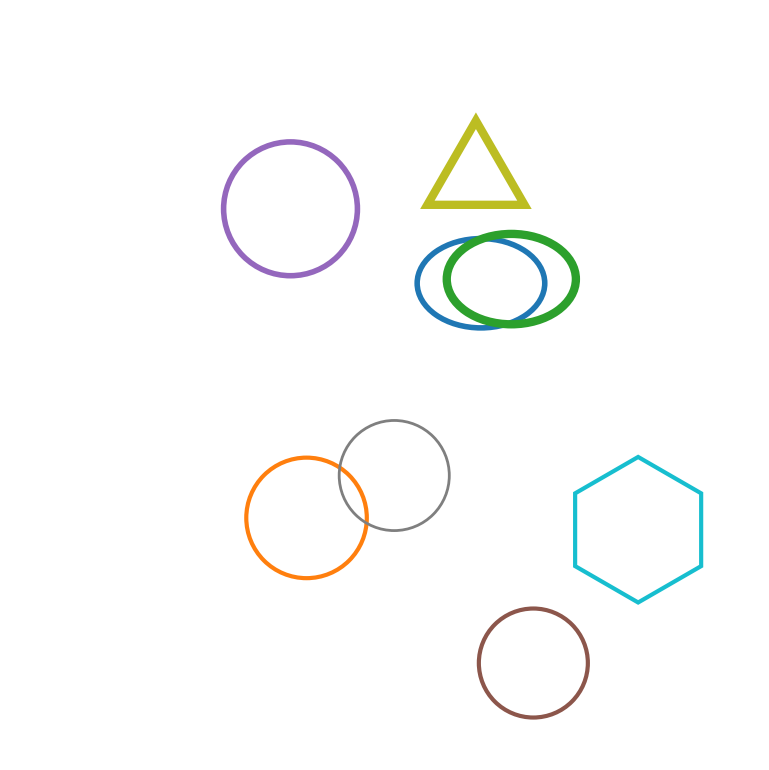[{"shape": "oval", "thickness": 2, "radius": 0.41, "center": [0.625, 0.632]}, {"shape": "circle", "thickness": 1.5, "radius": 0.39, "center": [0.398, 0.327]}, {"shape": "oval", "thickness": 3, "radius": 0.42, "center": [0.664, 0.638]}, {"shape": "circle", "thickness": 2, "radius": 0.43, "center": [0.377, 0.729]}, {"shape": "circle", "thickness": 1.5, "radius": 0.35, "center": [0.693, 0.139]}, {"shape": "circle", "thickness": 1, "radius": 0.36, "center": [0.512, 0.382]}, {"shape": "triangle", "thickness": 3, "radius": 0.36, "center": [0.618, 0.77]}, {"shape": "hexagon", "thickness": 1.5, "radius": 0.47, "center": [0.829, 0.312]}]